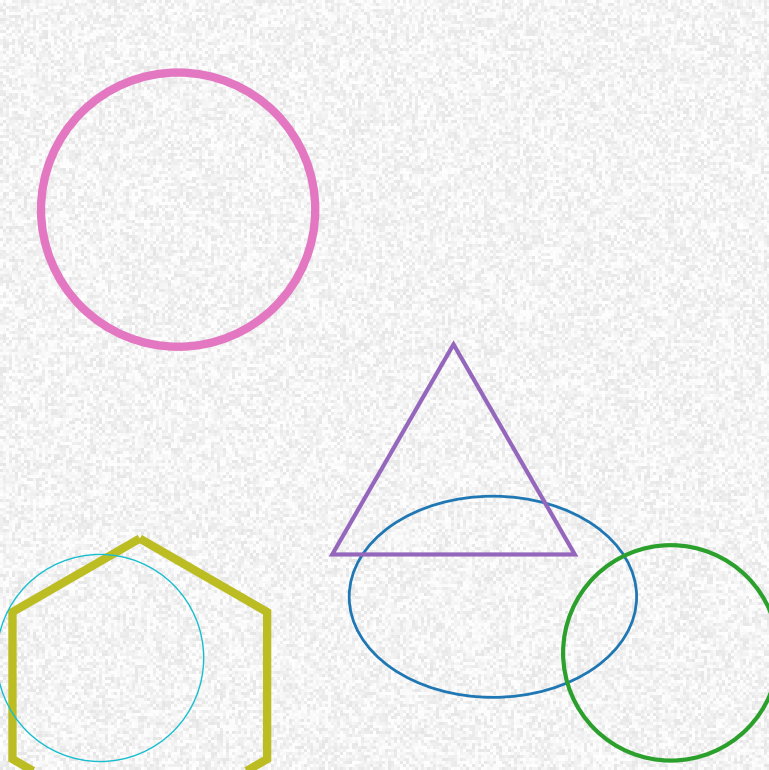[{"shape": "oval", "thickness": 1, "radius": 0.93, "center": [0.64, 0.225]}, {"shape": "circle", "thickness": 1.5, "radius": 0.7, "center": [0.871, 0.152]}, {"shape": "triangle", "thickness": 1.5, "radius": 0.91, "center": [0.589, 0.371]}, {"shape": "circle", "thickness": 3, "radius": 0.89, "center": [0.231, 0.728]}, {"shape": "hexagon", "thickness": 3, "radius": 0.95, "center": [0.182, 0.11]}, {"shape": "circle", "thickness": 0.5, "radius": 0.67, "center": [0.13, 0.145]}]